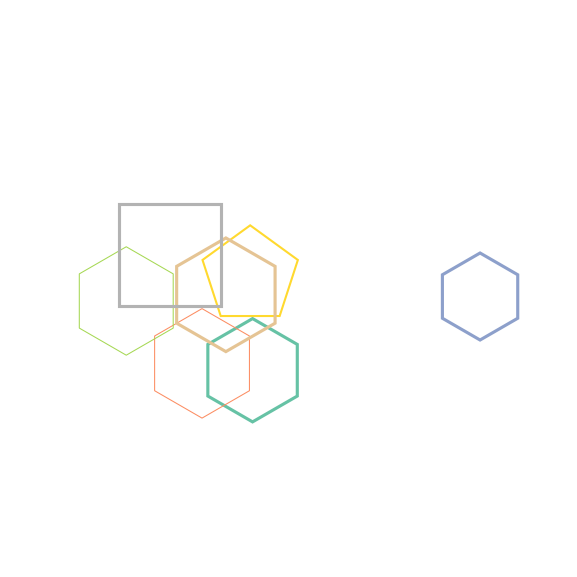[{"shape": "hexagon", "thickness": 1.5, "radius": 0.45, "center": [0.437, 0.358]}, {"shape": "hexagon", "thickness": 0.5, "radius": 0.47, "center": [0.35, 0.37]}, {"shape": "hexagon", "thickness": 1.5, "radius": 0.38, "center": [0.831, 0.486]}, {"shape": "hexagon", "thickness": 0.5, "radius": 0.47, "center": [0.219, 0.478]}, {"shape": "pentagon", "thickness": 1, "radius": 0.43, "center": [0.433, 0.522]}, {"shape": "hexagon", "thickness": 1.5, "radius": 0.49, "center": [0.391, 0.489]}, {"shape": "square", "thickness": 1.5, "radius": 0.44, "center": [0.294, 0.558]}]